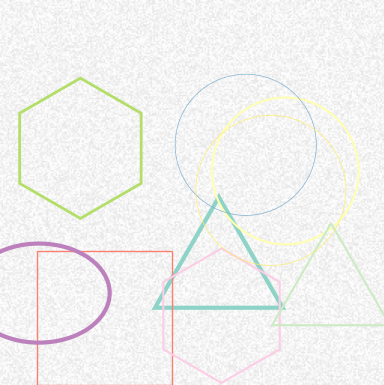[{"shape": "triangle", "thickness": 3, "radius": 0.96, "center": [0.568, 0.296]}, {"shape": "circle", "thickness": 1.5, "radius": 0.95, "center": [0.741, 0.556]}, {"shape": "square", "thickness": 1, "radius": 0.87, "center": [0.272, 0.174]}, {"shape": "circle", "thickness": 0.5, "radius": 0.92, "center": [0.638, 0.624]}, {"shape": "hexagon", "thickness": 2, "radius": 0.91, "center": [0.209, 0.615]}, {"shape": "hexagon", "thickness": 1.5, "radius": 0.87, "center": [0.575, 0.18]}, {"shape": "oval", "thickness": 3, "radius": 0.92, "center": [0.101, 0.239]}, {"shape": "triangle", "thickness": 1.5, "radius": 0.88, "center": [0.86, 0.244]}, {"shape": "circle", "thickness": 0.5, "radius": 0.97, "center": [0.704, 0.505]}]